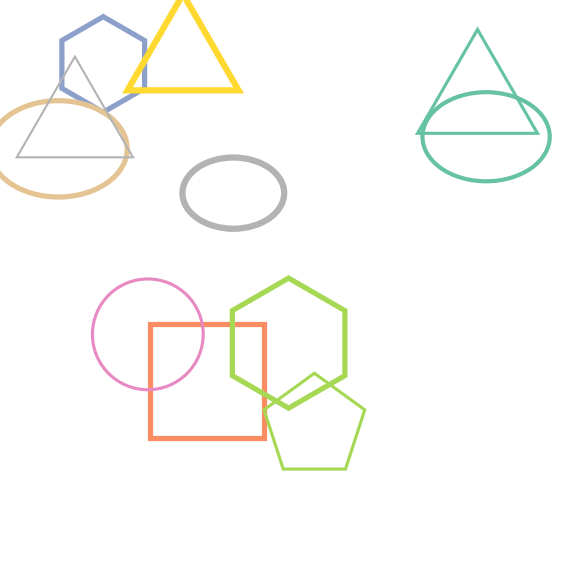[{"shape": "triangle", "thickness": 1.5, "radius": 0.6, "center": [0.827, 0.828]}, {"shape": "oval", "thickness": 2, "radius": 0.55, "center": [0.842, 0.762]}, {"shape": "square", "thickness": 2.5, "radius": 0.49, "center": [0.358, 0.34]}, {"shape": "hexagon", "thickness": 2.5, "radius": 0.41, "center": [0.179, 0.888]}, {"shape": "circle", "thickness": 1.5, "radius": 0.48, "center": [0.256, 0.42]}, {"shape": "pentagon", "thickness": 1.5, "radius": 0.46, "center": [0.544, 0.261]}, {"shape": "hexagon", "thickness": 2.5, "radius": 0.56, "center": [0.5, 0.405]}, {"shape": "triangle", "thickness": 3, "radius": 0.56, "center": [0.317, 0.898]}, {"shape": "oval", "thickness": 2.5, "radius": 0.6, "center": [0.101, 0.741]}, {"shape": "triangle", "thickness": 1, "radius": 0.58, "center": [0.13, 0.785]}, {"shape": "oval", "thickness": 3, "radius": 0.44, "center": [0.404, 0.665]}]